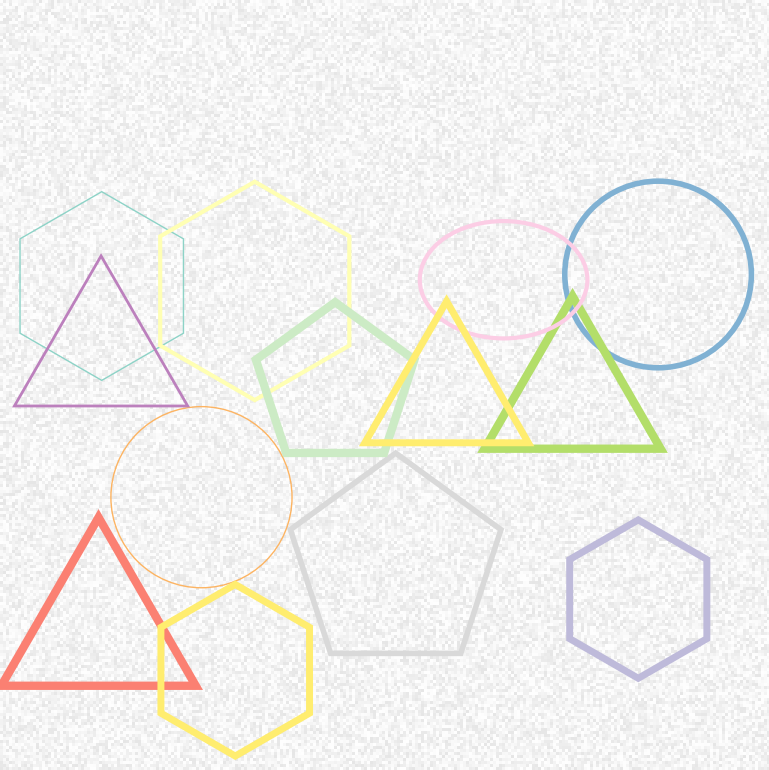[{"shape": "hexagon", "thickness": 0.5, "radius": 0.61, "center": [0.132, 0.629]}, {"shape": "hexagon", "thickness": 1.5, "radius": 0.71, "center": [0.331, 0.622]}, {"shape": "hexagon", "thickness": 2.5, "radius": 0.51, "center": [0.829, 0.222]}, {"shape": "triangle", "thickness": 3, "radius": 0.73, "center": [0.128, 0.182]}, {"shape": "circle", "thickness": 2, "radius": 0.61, "center": [0.855, 0.644]}, {"shape": "circle", "thickness": 0.5, "radius": 0.59, "center": [0.262, 0.354]}, {"shape": "triangle", "thickness": 3, "radius": 0.66, "center": [0.744, 0.483]}, {"shape": "oval", "thickness": 1.5, "radius": 0.54, "center": [0.654, 0.637]}, {"shape": "pentagon", "thickness": 2, "radius": 0.72, "center": [0.514, 0.268]}, {"shape": "triangle", "thickness": 1, "radius": 0.65, "center": [0.131, 0.538]}, {"shape": "pentagon", "thickness": 3, "radius": 0.54, "center": [0.435, 0.499]}, {"shape": "triangle", "thickness": 2.5, "radius": 0.61, "center": [0.58, 0.486]}, {"shape": "hexagon", "thickness": 2.5, "radius": 0.56, "center": [0.305, 0.13]}]